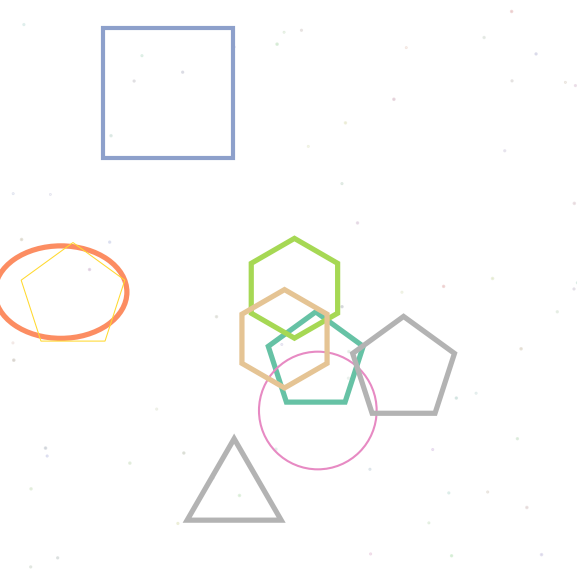[{"shape": "pentagon", "thickness": 2.5, "radius": 0.43, "center": [0.547, 0.373]}, {"shape": "oval", "thickness": 2.5, "radius": 0.57, "center": [0.105, 0.493]}, {"shape": "square", "thickness": 2, "radius": 0.57, "center": [0.291, 0.838]}, {"shape": "circle", "thickness": 1, "radius": 0.51, "center": [0.55, 0.288]}, {"shape": "hexagon", "thickness": 2.5, "radius": 0.43, "center": [0.51, 0.5]}, {"shape": "pentagon", "thickness": 0.5, "radius": 0.47, "center": [0.126, 0.485]}, {"shape": "hexagon", "thickness": 2.5, "radius": 0.43, "center": [0.493, 0.413]}, {"shape": "triangle", "thickness": 2.5, "radius": 0.47, "center": [0.405, 0.145]}, {"shape": "pentagon", "thickness": 2.5, "radius": 0.46, "center": [0.699, 0.358]}]